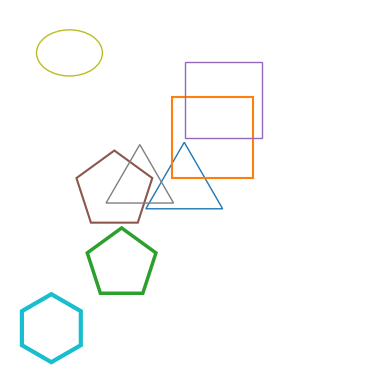[{"shape": "triangle", "thickness": 1, "radius": 0.58, "center": [0.479, 0.515]}, {"shape": "square", "thickness": 1.5, "radius": 0.52, "center": [0.551, 0.644]}, {"shape": "pentagon", "thickness": 2.5, "radius": 0.47, "center": [0.316, 0.314]}, {"shape": "square", "thickness": 1, "radius": 0.5, "center": [0.581, 0.741]}, {"shape": "pentagon", "thickness": 1.5, "radius": 0.52, "center": [0.297, 0.505]}, {"shape": "triangle", "thickness": 1, "radius": 0.51, "center": [0.363, 0.523]}, {"shape": "oval", "thickness": 1, "radius": 0.43, "center": [0.18, 0.863]}, {"shape": "hexagon", "thickness": 3, "radius": 0.44, "center": [0.133, 0.148]}]